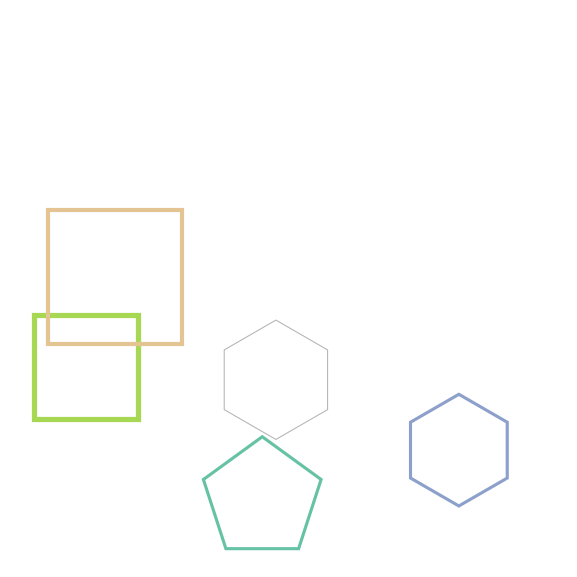[{"shape": "pentagon", "thickness": 1.5, "radius": 0.54, "center": [0.454, 0.136]}, {"shape": "hexagon", "thickness": 1.5, "radius": 0.48, "center": [0.795, 0.22]}, {"shape": "square", "thickness": 2.5, "radius": 0.45, "center": [0.149, 0.364]}, {"shape": "square", "thickness": 2, "radius": 0.58, "center": [0.199, 0.52]}, {"shape": "hexagon", "thickness": 0.5, "radius": 0.52, "center": [0.478, 0.342]}]